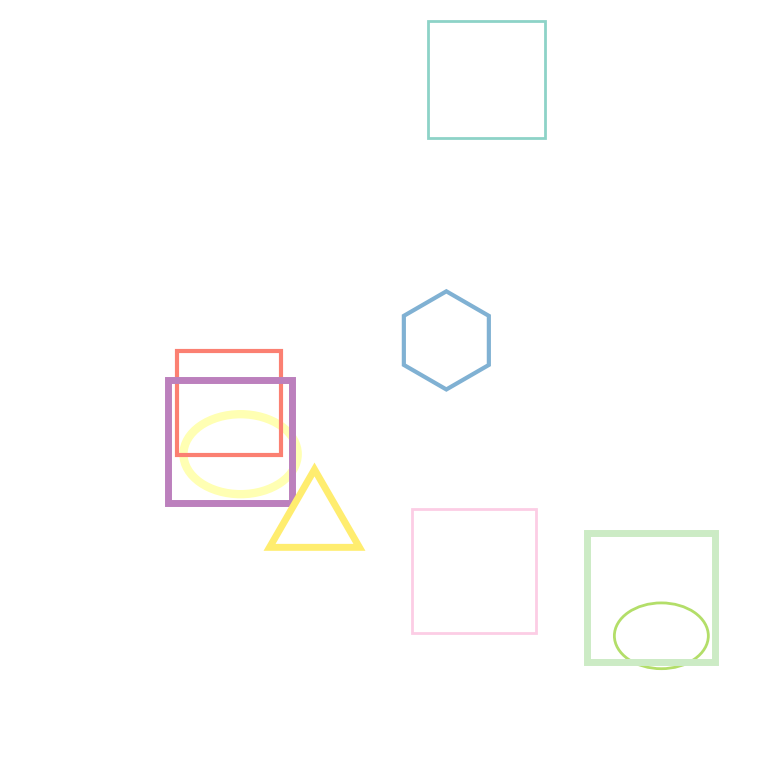[{"shape": "square", "thickness": 1, "radius": 0.38, "center": [0.632, 0.896]}, {"shape": "oval", "thickness": 3, "radius": 0.37, "center": [0.312, 0.41]}, {"shape": "square", "thickness": 1.5, "radius": 0.34, "center": [0.298, 0.477]}, {"shape": "hexagon", "thickness": 1.5, "radius": 0.32, "center": [0.58, 0.558]}, {"shape": "oval", "thickness": 1, "radius": 0.31, "center": [0.859, 0.174]}, {"shape": "square", "thickness": 1, "radius": 0.4, "center": [0.615, 0.259]}, {"shape": "square", "thickness": 2.5, "radius": 0.4, "center": [0.299, 0.427]}, {"shape": "square", "thickness": 2.5, "radius": 0.42, "center": [0.845, 0.224]}, {"shape": "triangle", "thickness": 2.5, "radius": 0.34, "center": [0.408, 0.323]}]